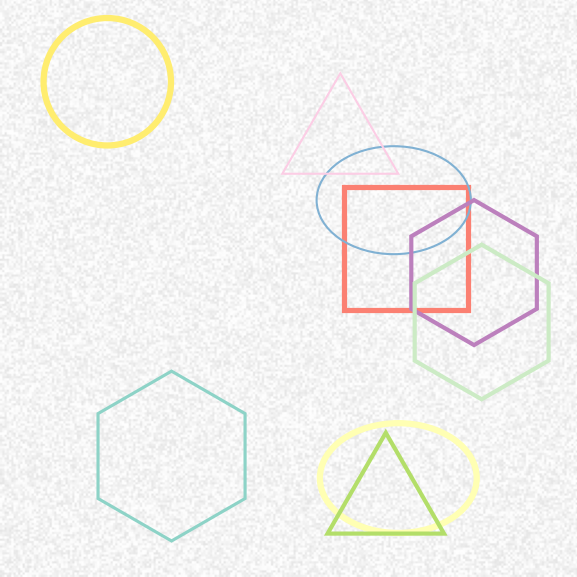[{"shape": "hexagon", "thickness": 1.5, "radius": 0.74, "center": [0.297, 0.209]}, {"shape": "oval", "thickness": 3, "radius": 0.68, "center": [0.69, 0.171]}, {"shape": "square", "thickness": 2.5, "radius": 0.53, "center": [0.703, 0.569]}, {"shape": "oval", "thickness": 1, "radius": 0.67, "center": [0.682, 0.652]}, {"shape": "triangle", "thickness": 2, "radius": 0.58, "center": [0.668, 0.133]}, {"shape": "triangle", "thickness": 1, "radius": 0.58, "center": [0.589, 0.756]}, {"shape": "hexagon", "thickness": 2, "radius": 0.63, "center": [0.821, 0.527]}, {"shape": "hexagon", "thickness": 2, "radius": 0.67, "center": [0.834, 0.442]}, {"shape": "circle", "thickness": 3, "radius": 0.55, "center": [0.186, 0.858]}]